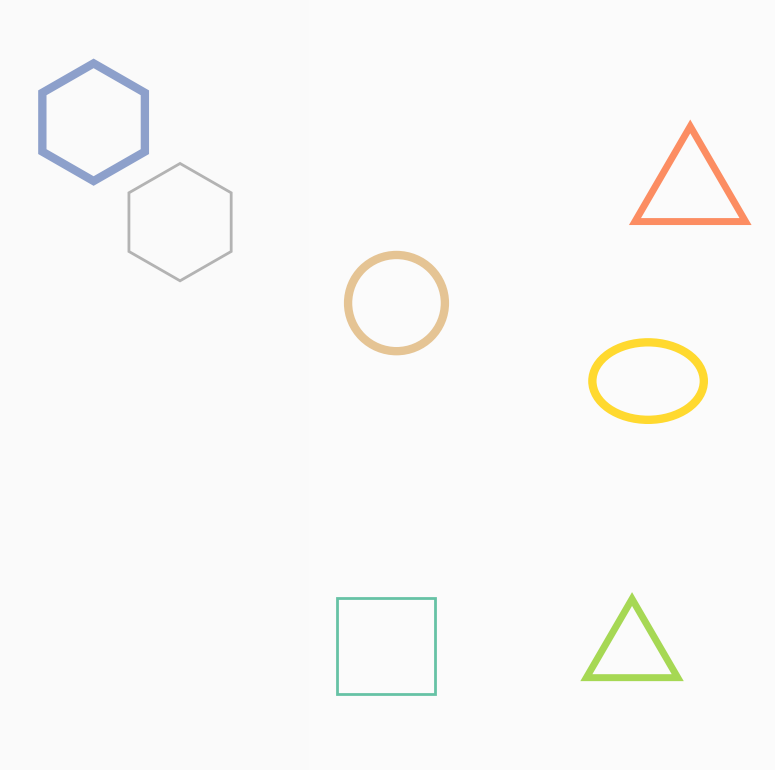[{"shape": "square", "thickness": 1, "radius": 0.31, "center": [0.498, 0.161]}, {"shape": "triangle", "thickness": 2.5, "radius": 0.41, "center": [0.891, 0.753]}, {"shape": "hexagon", "thickness": 3, "radius": 0.38, "center": [0.121, 0.841]}, {"shape": "triangle", "thickness": 2.5, "radius": 0.34, "center": [0.816, 0.154]}, {"shape": "oval", "thickness": 3, "radius": 0.36, "center": [0.836, 0.505]}, {"shape": "circle", "thickness": 3, "radius": 0.31, "center": [0.512, 0.606]}, {"shape": "hexagon", "thickness": 1, "radius": 0.38, "center": [0.232, 0.712]}]